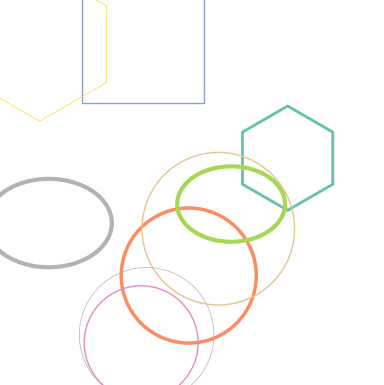[{"shape": "hexagon", "thickness": 2, "radius": 0.68, "center": [0.747, 0.589]}, {"shape": "circle", "thickness": 2.5, "radius": 0.88, "center": [0.49, 0.284]}, {"shape": "square", "thickness": 1, "radius": 0.79, "center": [0.371, 0.889]}, {"shape": "circle", "thickness": 1, "radius": 0.74, "center": [0.367, 0.11]}, {"shape": "oval", "thickness": 3, "radius": 0.7, "center": [0.6, 0.47]}, {"shape": "hexagon", "thickness": 0.5, "radius": 1.0, "center": [0.103, 0.885]}, {"shape": "circle", "thickness": 1, "radius": 0.99, "center": [0.567, 0.406]}, {"shape": "oval", "thickness": 3, "radius": 0.82, "center": [0.127, 0.421]}, {"shape": "circle", "thickness": 0.5, "radius": 0.87, "center": [0.381, 0.131]}]